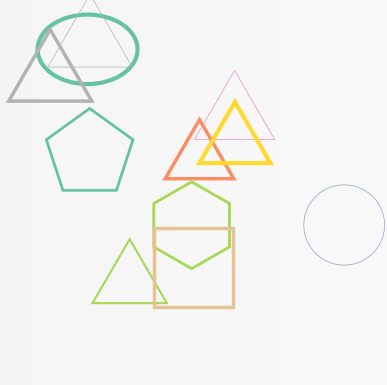[{"shape": "oval", "thickness": 3, "radius": 0.64, "center": [0.226, 0.872]}, {"shape": "pentagon", "thickness": 2, "radius": 0.59, "center": [0.231, 0.601]}, {"shape": "triangle", "thickness": 2.5, "radius": 0.51, "center": [0.515, 0.587]}, {"shape": "circle", "thickness": 0.5, "radius": 0.52, "center": [0.888, 0.416]}, {"shape": "triangle", "thickness": 0.5, "radius": 0.6, "center": [0.605, 0.697]}, {"shape": "hexagon", "thickness": 2, "radius": 0.56, "center": [0.494, 0.415]}, {"shape": "triangle", "thickness": 1.5, "radius": 0.55, "center": [0.335, 0.268]}, {"shape": "triangle", "thickness": 3, "radius": 0.53, "center": [0.606, 0.629]}, {"shape": "square", "thickness": 2.5, "radius": 0.51, "center": [0.499, 0.305]}, {"shape": "triangle", "thickness": 0.5, "radius": 0.63, "center": [0.232, 0.889]}, {"shape": "triangle", "thickness": 2.5, "radius": 0.62, "center": [0.13, 0.799]}]